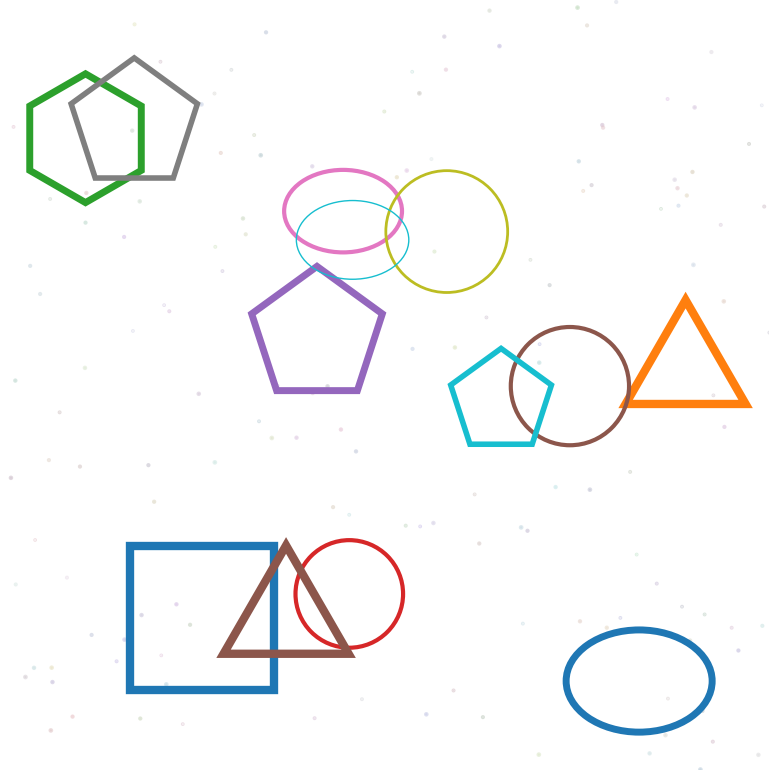[{"shape": "oval", "thickness": 2.5, "radius": 0.47, "center": [0.83, 0.116]}, {"shape": "square", "thickness": 3, "radius": 0.47, "center": [0.262, 0.198]}, {"shape": "triangle", "thickness": 3, "radius": 0.45, "center": [0.89, 0.52]}, {"shape": "hexagon", "thickness": 2.5, "radius": 0.42, "center": [0.111, 0.821]}, {"shape": "circle", "thickness": 1.5, "radius": 0.35, "center": [0.454, 0.229]}, {"shape": "pentagon", "thickness": 2.5, "radius": 0.45, "center": [0.412, 0.565]}, {"shape": "triangle", "thickness": 3, "radius": 0.47, "center": [0.372, 0.198]}, {"shape": "circle", "thickness": 1.5, "radius": 0.38, "center": [0.74, 0.499]}, {"shape": "oval", "thickness": 1.5, "radius": 0.38, "center": [0.446, 0.726]}, {"shape": "pentagon", "thickness": 2, "radius": 0.43, "center": [0.174, 0.839]}, {"shape": "circle", "thickness": 1, "radius": 0.4, "center": [0.58, 0.699]}, {"shape": "oval", "thickness": 0.5, "radius": 0.37, "center": [0.458, 0.688]}, {"shape": "pentagon", "thickness": 2, "radius": 0.34, "center": [0.651, 0.479]}]